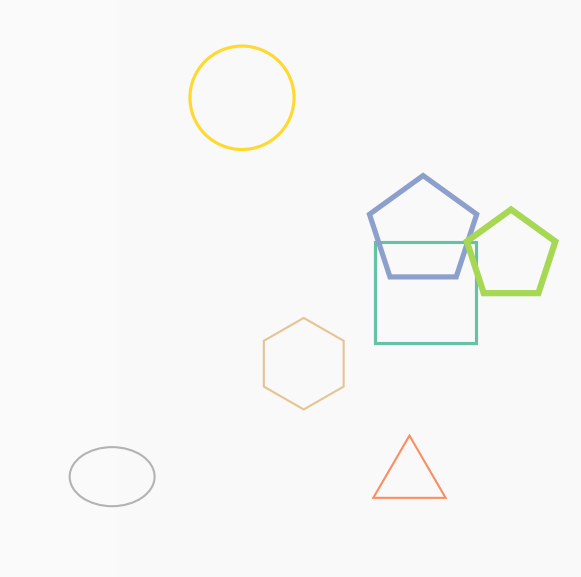[{"shape": "square", "thickness": 1.5, "radius": 0.44, "center": [0.732, 0.492]}, {"shape": "triangle", "thickness": 1, "radius": 0.36, "center": [0.704, 0.173]}, {"shape": "pentagon", "thickness": 2.5, "radius": 0.48, "center": [0.728, 0.598]}, {"shape": "pentagon", "thickness": 3, "radius": 0.4, "center": [0.879, 0.556]}, {"shape": "circle", "thickness": 1.5, "radius": 0.45, "center": [0.416, 0.83]}, {"shape": "hexagon", "thickness": 1, "radius": 0.4, "center": [0.523, 0.369]}, {"shape": "oval", "thickness": 1, "radius": 0.37, "center": [0.193, 0.174]}]